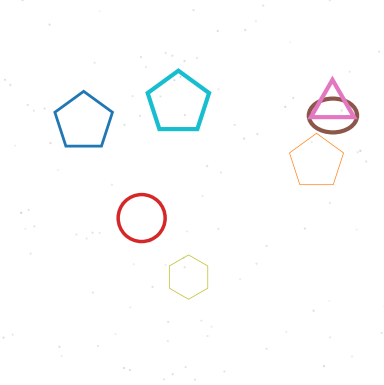[{"shape": "pentagon", "thickness": 2, "radius": 0.39, "center": [0.217, 0.684]}, {"shape": "pentagon", "thickness": 0.5, "radius": 0.37, "center": [0.822, 0.58]}, {"shape": "circle", "thickness": 2.5, "radius": 0.31, "center": [0.368, 0.434]}, {"shape": "oval", "thickness": 3, "radius": 0.31, "center": [0.865, 0.7]}, {"shape": "triangle", "thickness": 3, "radius": 0.32, "center": [0.864, 0.728]}, {"shape": "hexagon", "thickness": 0.5, "radius": 0.29, "center": [0.49, 0.28]}, {"shape": "pentagon", "thickness": 3, "radius": 0.42, "center": [0.463, 0.732]}]